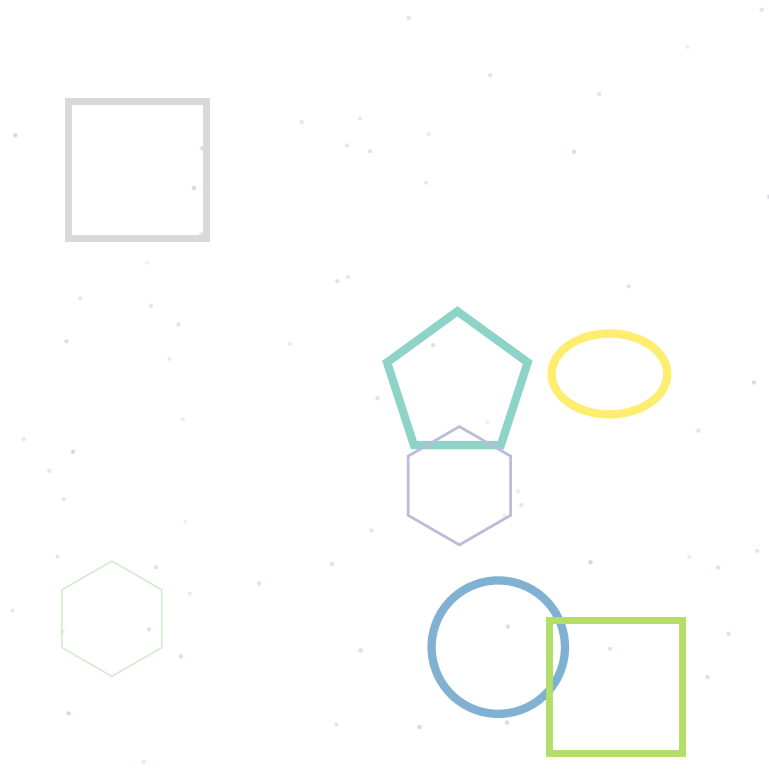[{"shape": "pentagon", "thickness": 3, "radius": 0.48, "center": [0.594, 0.5]}, {"shape": "hexagon", "thickness": 1, "radius": 0.38, "center": [0.597, 0.369]}, {"shape": "circle", "thickness": 3, "radius": 0.43, "center": [0.647, 0.16]}, {"shape": "square", "thickness": 2.5, "radius": 0.43, "center": [0.799, 0.109]}, {"shape": "square", "thickness": 2.5, "radius": 0.45, "center": [0.178, 0.78]}, {"shape": "hexagon", "thickness": 0.5, "radius": 0.37, "center": [0.145, 0.196]}, {"shape": "oval", "thickness": 3, "radius": 0.38, "center": [0.791, 0.514]}]